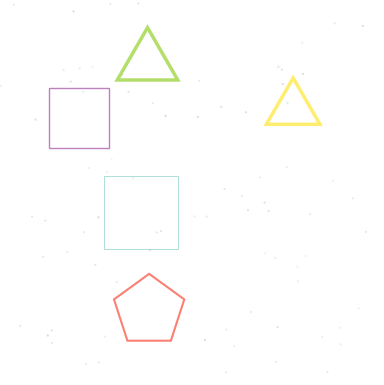[{"shape": "square", "thickness": 0.5, "radius": 0.48, "center": [0.367, 0.448]}, {"shape": "pentagon", "thickness": 1.5, "radius": 0.48, "center": [0.387, 0.193]}, {"shape": "triangle", "thickness": 2.5, "radius": 0.45, "center": [0.383, 0.838]}, {"shape": "square", "thickness": 1, "radius": 0.39, "center": [0.204, 0.695]}, {"shape": "triangle", "thickness": 2.5, "radius": 0.4, "center": [0.761, 0.717]}]